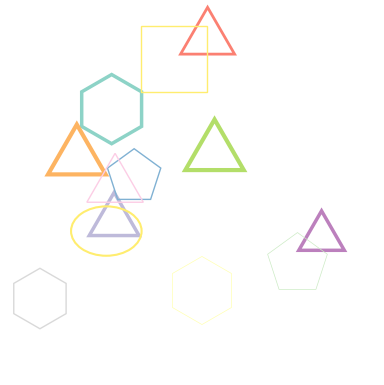[{"shape": "hexagon", "thickness": 2.5, "radius": 0.45, "center": [0.29, 0.717]}, {"shape": "hexagon", "thickness": 0.5, "radius": 0.44, "center": [0.525, 0.245]}, {"shape": "triangle", "thickness": 2.5, "radius": 0.37, "center": [0.296, 0.426]}, {"shape": "triangle", "thickness": 2, "radius": 0.41, "center": [0.539, 0.9]}, {"shape": "pentagon", "thickness": 1, "radius": 0.36, "center": [0.348, 0.541]}, {"shape": "triangle", "thickness": 3, "radius": 0.43, "center": [0.199, 0.59]}, {"shape": "triangle", "thickness": 3, "radius": 0.44, "center": [0.557, 0.602]}, {"shape": "triangle", "thickness": 1, "radius": 0.42, "center": [0.299, 0.517]}, {"shape": "hexagon", "thickness": 1, "radius": 0.39, "center": [0.104, 0.225]}, {"shape": "triangle", "thickness": 2.5, "radius": 0.34, "center": [0.835, 0.384]}, {"shape": "pentagon", "thickness": 0.5, "radius": 0.41, "center": [0.773, 0.314]}, {"shape": "square", "thickness": 1, "radius": 0.43, "center": [0.453, 0.846]}, {"shape": "oval", "thickness": 1.5, "radius": 0.46, "center": [0.276, 0.4]}]